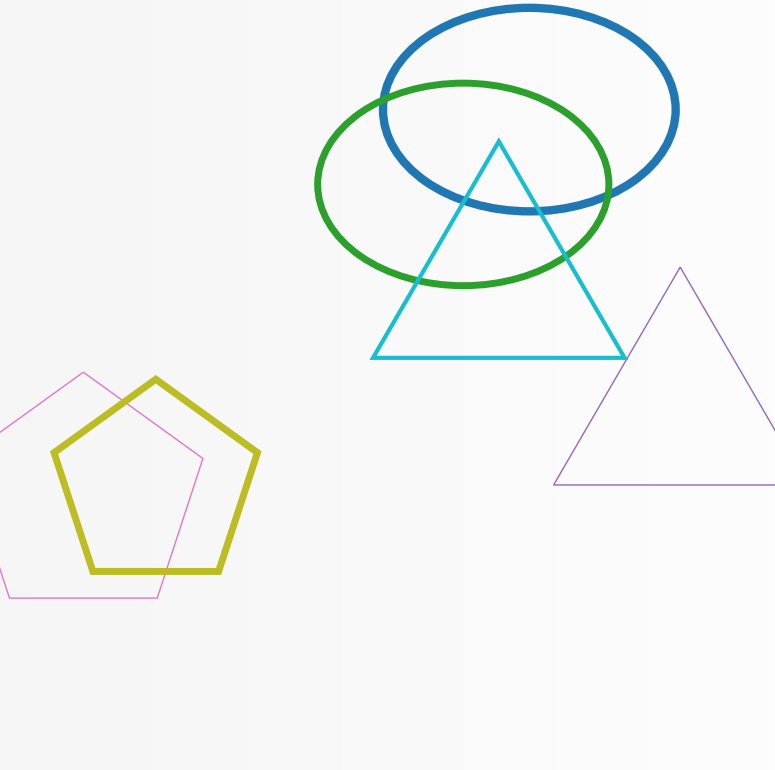[{"shape": "oval", "thickness": 3, "radius": 0.94, "center": [0.683, 0.858]}, {"shape": "oval", "thickness": 2.5, "radius": 0.94, "center": [0.598, 0.76]}, {"shape": "triangle", "thickness": 0.5, "radius": 0.94, "center": [0.878, 0.464]}, {"shape": "pentagon", "thickness": 0.5, "radius": 0.81, "center": [0.108, 0.354]}, {"shape": "pentagon", "thickness": 2.5, "radius": 0.69, "center": [0.201, 0.369]}, {"shape": "triangle", "thickness": 1.5, "radius": 0.94, "center": [0.644, 0.629]}]